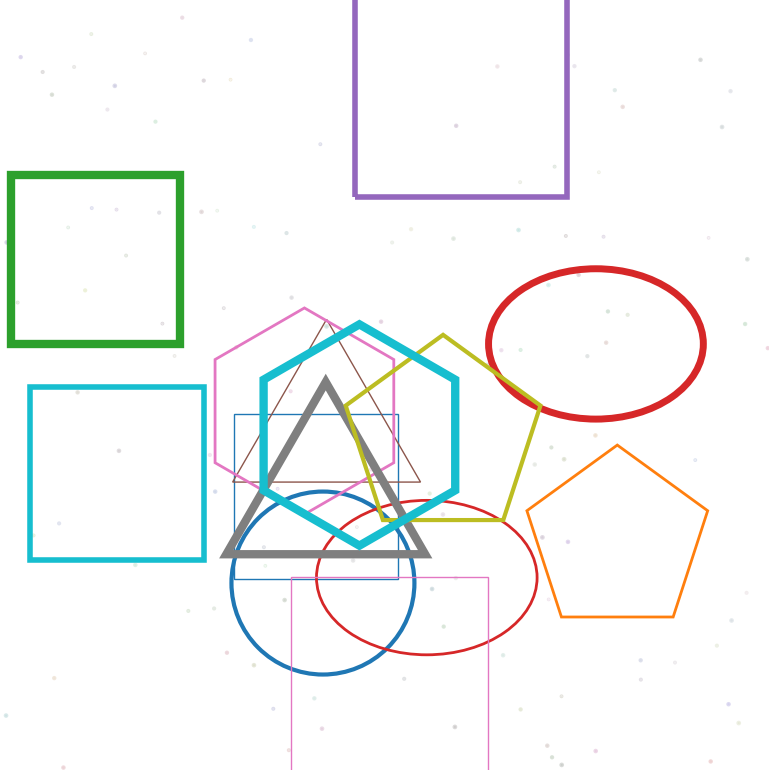[{"shape": "circle", "thickness": 1.5, "radius": 0.59, "center": [0.419, 0.243]}, {"shape": "square", "thickness": 0.5, "radius": 0.53, "center": [0.411, 0.355]}, {"shape": "pentagon", "thickness": 1, "radius": 0.62, "center": [0.802, 0.299]}, {"shape": "square", "thickness": 3, "radius": 0.55, "center": [0.124, 0.663]}, {"shape": "oval", "thickness": 2.5, "radius": 0.7, "center": [0.774, 0.553]}, {"shape": "oval", "thickness": 1, "radius": 0.72, "center": [0.554, 0.25]}, {"shape": "square", "thickness": 2, "radius": 0.69, "center": [0.599, 0.881]}, {"shape": "triangle", "thickness": 0.5, "radius": 0.7, "center": [0.424, 0.444]}, {"shape": "hexagon", "thickness": 1, "radius": 0.67, "center": [0.395, 0.466]}, {"shape": "square", "thickness": 0.5, "radius": 0.64, "center": [0.506, 0.123]}, {"shape": "triangle", "thickness": 3, "radius": 0.75, "center": [0.423, 0.355]}, {"shape": "pentagon", "thickness": 1.5, "radius": 0.66, "center": [0.575, 0.432]}, {"shape": "hexagon", "thickness": 3, "radius": 0.72, "center": [0.467, 0.435]}, {"shape": "square", "thickness": 2, "radius": 0.56, "center": [0.152, 0.385]}]